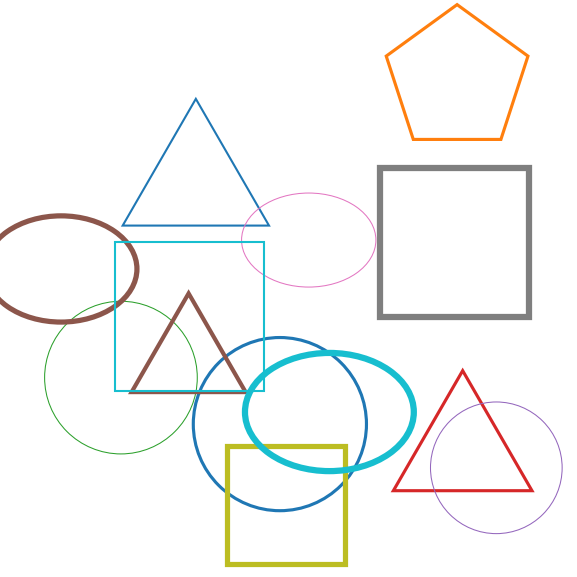[{"shape": "triangle", "thickness": 1, "radius": 0.73, "center": [0.339, 0.682]}, {"shape": "circle", "thickness": 1.5, "radius": 0.75, "center": [0.485, 0.265]}, {"shape": "pentagon", "thickness": 1.5, "radius": 0.65, "center": [0.792, 0.862]}, {"shape": "circle", "thickness": 0.5, "radius": 0.66, "center": [0.209, 0.345]}, {"shape": "triangle", "thickness": 1.5, "radius": 0.69, "center": [0.801, 0.219]}, {"shape": "circle", "thickness": 0.5, "radius": 0.57, "center": [0.859, 0.189]}, {"shape": "oval", "thickness": 2.5, "radius": 0.66, "center": [0.106, 0.533]}, {"shape": "triangle", "thickness": 2, "radius": 0.57, "center": [0.327, 0.377]}, {"shape": "oval", "thickness": 0.5, "radius": 0.58, "center": [0.535, 0.583]}, {"shape": "square", "thickness": 3, "radius": 0.64, "center": [0.787, 0.579]}, {"shape": "square", "thickness": 2.5, "radius": 0.51, "center": [0.495, 0.125]}, {"shape": "square", "thickness": 1, "radius": 0.64, "center": [0.329, 0.451]}, {"shape": "oval", "thickness": 3, "radius": 0.73, "center": [0.57, 0.286]}]